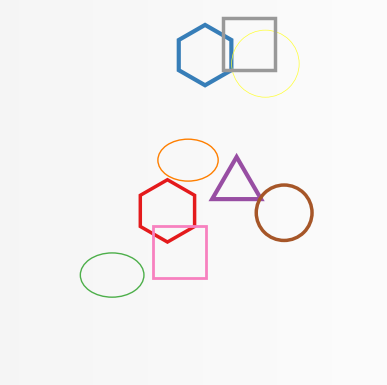[{"shape": "hexagon", "thickness": 2.5, "radius": 0.4, "center": [0.432, 0.452]}, {"shape": "hexagon", "thickness": 3, "radius": 0.39, "center": [0.529, 0.857]}, {"shape": "oval", "thickness": 1, "radius": 0.41, "center": [0.289, 0.286]}, {"shape": "triangle", "thickness": 3, "radius": 0.36, "center": [0.611, 0.519]}, {"shape": "oval", "thickness": 1, "radius": 0.39, "center": [0.485, 0.584]}, {"shape": "circle", "thickness": 0.5, "radius": 0.44, "center": [0.685, 0.835]}, {"shape": "circle", "thickness": 2.5, "radius": 0.36, "center": [0.733, 0.447]}, {"shape": "square", "thickness": 2, "radius": 0.34, "center": [0.464, 0.346]}, {"shape": "square", "thickness": 2.5, "radius": 0.34, "center": [0.643, 0.887]}]